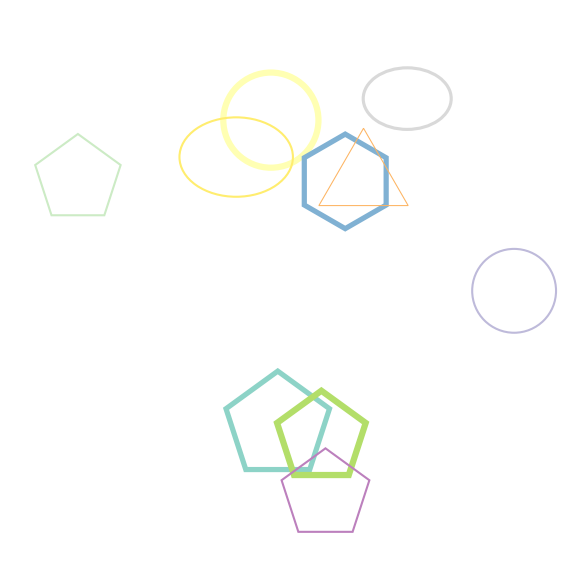[{"shape": "pentagon", "thickness": 2.5, "radius": 0.47, "center": [0.481, 0.262]}, {"shape": "circle", "thickness": 3, "radius": 0.41, "center": [0.469, 0.791]}, {"shape": "circle", "thickness": 1, "radius": 0.36, "center": [0.89, 0.496]}, {"shape": "hexagon", "thickness": 2.5, "radius": 0.41, "center": [0.598, 0.685]}, {"shape": "triangle", "thickness": 0.5, "radius": 0.45, "center": [0.629, 0.688]}, {"shape": "pentagon", "thickness": 3, "radius": 0.4, "center": [0.557, 0.242]}, {"shape": "oval", "thickness": 1.5, "radius": 0.38, "center": [0.705, 0.828]}, {"shape": "pentagon", "thickness": 1, "radius": 0.4, "center": [0.564, 0.143]}, {"shape": "pentagon", "thickness": 1, "radius": 0.39, "center": [0.135, 0.689]}, {"shape": "oval", "thickness": 1, "radius": 0.49, "center": [0.409, 0.727]}]